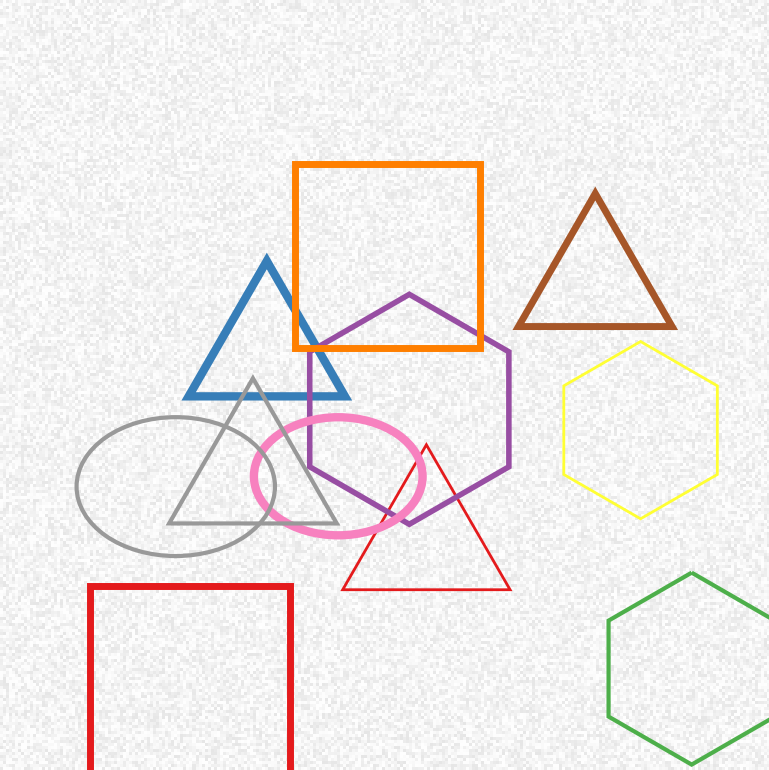[{"shape": "triangle", "thickness": 1, "radius": 0.63, "center": [0.554, 0.297]}, {"shape": "square", "thickness": 2.5, "radius": 0.65, "center": [0.247, 0.109]}, {"shape": "triangle", "thickness": 3, "radius": 0.59, "center": [0.347, 0.544]}, {"shape": "hexagon", "thickness": 1.5, "radius": 0.62, "center": [0.898, 0.132]}, {"shape": "hexagon", "thickness": 2, "radius": 0.75, "center": [0.532, 0.468]}, {"shape": "square", "thickness": 2.5, "radius": 0.6, "center": [0.503, 0.668]}, {"shape": "hexagon", "thickness": 1, "radius": 0.58, "center": [0.832, 0.441]}, {"shape": "triangle", "thickness": 2.5, "radius": 0.58, "center": [0.773, 0.633]}, {"shape": "oval", "thickness": 3, "radius": 0.55, "center": [0.439, 0.381]}, {"shape": "oval", "thickness": 1.5, "radius": 0.64, "center": [0.228, 0.368]}, {"shape": "triangle", "thickness": 1.5, "radius": 0.63, "center": [0.329, 0.383]}]